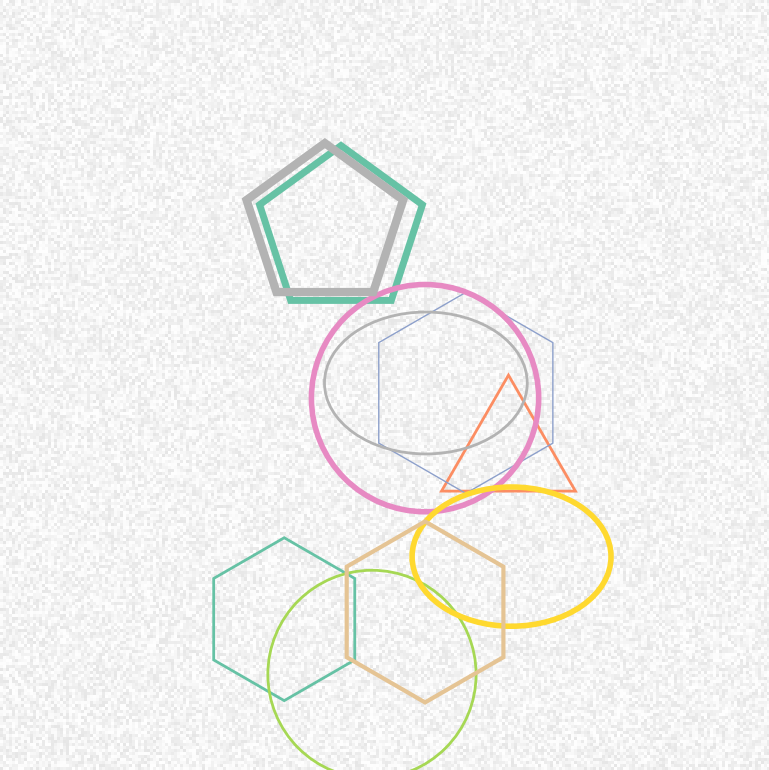[{"shape": "pentagon", "thickness": 2.5, "radius": 0.56, "center": [0.443, 0.7]}, {"shape": "hexagon", "thickness": 1, "radius": 0.53, "center": [0.369, 0.196]}, {"shape": "triangle", "thickness": 1, "radius": 0.5, "center": [0.66, 0.412]}, {"shape": "hexagon", "thickness": 0.5, "radius": 0.65, "center": [0.605, 0.49]}, {"shape": "circle", "thickness": 2, "radius": 0.74, "center": [0.552, 0.483]}, {"shape": "circle", "thickness": 1, "radius": 0.68, "center": [0.483, 0.124]}, {"shape": "oval", "thickness": 2, "radius": 0.65, "center": [0.664, 0.277]}, {"shape": "hexagon", "thickness": 1.5, "radius": 0.59, "center": [0.552, 0.205]}, {"shape": "oval", "thickness": 1, "radius": 0.66, "center": [0.553, 0.503]}, {"shape": "pentagon", "thickness": 3, "radius": 0.53, "center": [0.422, 0.707]}]